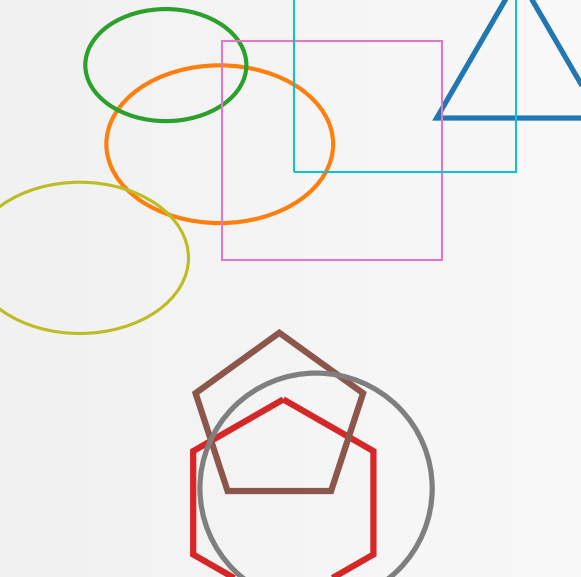[{"shape": "triangle", "thickness": 2.5, "radius": 0.82, "center": [0.892, 0.876]}, {"shape": "oval", "thickness": 2, "radius": 0.98, "center": [0.378, 0.749]}, {"shape": "oval", "thickness": 2, "radius": 0.69, "center": [0.285, 0.886]}, {"shape": "hexagon", "thickness": 3, "radius": 0.9, "center": [0.487, 0.128]}, {"shape": "pentagon", "thickness": 3, "radius": 0.76, "center": [0.481, 0.271]}, {"shape": "square", "thickness": 1, "radius": 0.95, "center": [0.572, 0.738]}, {"shape": "circle", "thickness": 2.5, "radius": 1.0, "center": [0.544, 0.153]}, {"shape": "oval", "thickness": 1.5, "radius": 0.94, "center": [0.137, 0.553]}, {"shape": "square", "thickness": 1, "radius": 0.95, "center": [0.697, 0.892]}]